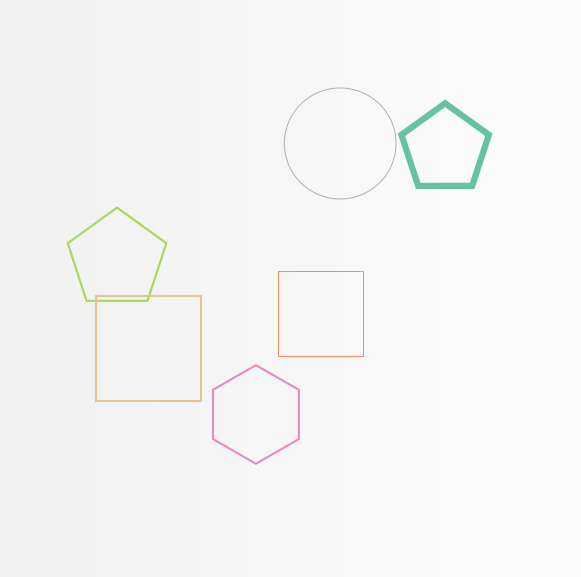[{"shape": "pentagon", "thickness": 3, "radius": 0.4, "center": [0.766, 0.741]}, {"shape": "square", "thickness": 0.5, "radius": 0.37, "center": [0.552, 0.457]}, {"shape": "hexagon", "thickness": 1, "radius": 0.43, "center": [0.44, 0.281]}, {"shape": "pentagon", "thickness": 1, "radius": 0.45, "center": [0.201, 0.55]}, {"shape": "square", "thickness": 1, "radius": 0.45, "center": [0.256, 0.396]}, {"shape": "circle", "thickness": 0.5, "radius": 0.48, "center": [0.585, 0.751]}]